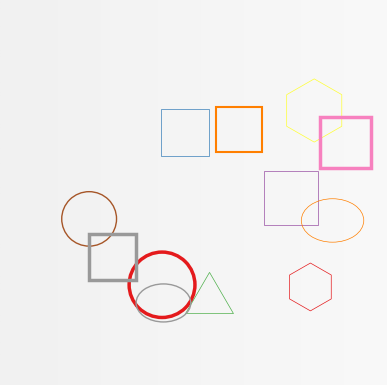[{"shape": "hexagon", "thickness": 0.5, "radius": 0.31, "center": [0.801, 0.255]}, {"shape": "circle", "thickness": 2.5, "radius": 0.42, "center": [0.418, 0.26]}, {"shape": "square", "thickness": 0.5, "radius": 0.31, "center": [0.477, 0.656]}, {"shape": "triangle", "thickness": 0.5, "radius": 0.36, "center": [0.541, 0.221]}, {"shape": "square", "thickness": 0.5, "radius": 0.35, "center": [0.752, 0.485]}, {"shape": "square", "thickness": 1.5, "radius": 0.29, "center": [0.617, 0.664]}, {"shape": "oval", "thickness": 0.5, "radius": 0.4, "center": [0.858, 0.427]}, {"shape": "hexagon", "thickness": 0.5, "radius": 0.41, "center": [0.811, 0.713]}, {"shape": "circle", "thickness": 1, "radius": 0.35, "center": [0.23, 0.431]}, {"shape": "square", "thickness": 2.5, "radius": 0.33, "center": [0.892, 0.63]}, {"shape": "oval", "thickness": 1, "radius": 0.35, "center": [0.422, 0.213]}, {"shape": "square", "thickness": 2.5, "radius": 0.3, "center": [0.29, 0.333]}]